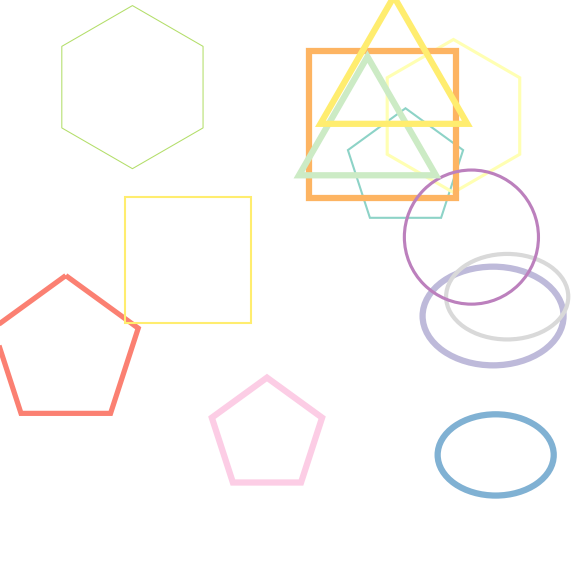[{"shape": "pentagon", "thickness": 1, "radius": 0.52, "center": [0.702, 0.707]}, {"shape": "hexagon", "thickness": 1.5, "radius": 0.66, "center": [0.785, 0.798]}, {"shape": "oval", "thickness": 3, "radius": 0.61, "center": [0.854, 0.452]}, {"shape": "pentagon", "thickness": 2.5, "radius": 0.66, "center": [0.114, 0.39]}, {"shape": "oval", "thickness": 3, "radius": 0.5, "center": [0.858, 0.211]}, {"shape": "square", "thickness": 3, "radius": 0.64, "center": [0.662, 0.784]}, {"shape": "hexagon", "thickness": 0.5, "radius": 0.71, "center": [0.229, 0.848]}, {"shape": "pentagon", "thickness": 3, "radius": 0.5, "center": [0.462, 0.245]}, {"shape": "oval", "thickness": 2, "radius": 0.53, "center": [0.878, 0.485]}, {"shape": "circle", "thickness": 1.5, "radius": 0.58, "center": [0.816, 0.589]}, {"shape": "triangle", "thickness": 3, "radius": 0.68, "center": [0.636, 0.764]}, {"shape": "triangle", "thickness": 3, "radius": 0.73, "center": [0.682, 0.858]}, {"shape": "square", "thickness": 1, "radius": 0.54, "center": [0.326, 0.548]}]